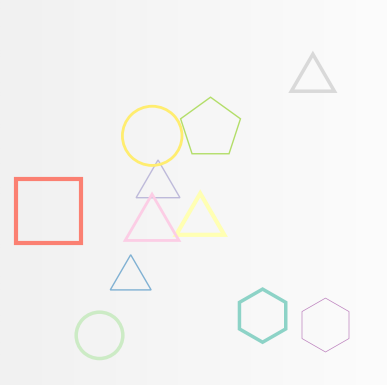[{"shape": "hexagon", "thickness": 2.5, "radius": 0.34, "center": [0.678, 0.18]}, {"shape": "triangle", "thickness": 3, "radius": 0.36, "center": [0.517, 0.426]}, {"shape": "triangle", "thickness": 1, "radius": 0.33, "center": [0.408, 0.519]}, {"shape": "square", "thickness": 3, "radius": 0.42, "center": [0.126, 0.452]}, {"shape": "triangle", "thickness": 1, "radius": 0.3, "center": [0.337, 0.277]}, {"shape": "pentagon", "thickness": 1, "radius": 0.41, "center": [0.543, 0.666]}, {"shape": "triangle", "thickness": 2, "radius": 0.4, "center": [0.392, 0.415]}, {"shape": "triangle", "thickness": 2.5, "radius": 0.32, "center": [0.807, 0.795]}, {"shape": "hexagon", "thickness": 0.5, "radius": 0.35, "center": [0.84, 0.156]}, {"shape": "circle", "thickness": 2.5, "radius": 0.3, "center": [0.257, 0.129]}, {"shape": "circle", "thickness": 2, "radius": 0.38, "center": [0.393, 0.647]}]